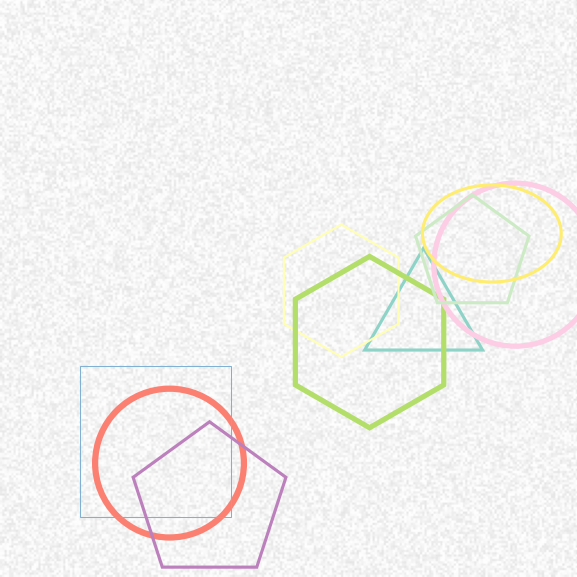[{"shape": "triangle", "thickness": 1.5, "radius": 0.59, "center": [0.734, 0.452]}, {"shape": "hexagon", "thickness": 1, "radius": 0.57, "center": [0.591, 0.496]}, {"shape": "circle", "thickness": 3, "radius": 0.64, "center": [0.294, 0.197]}, {"shape": "square", "thickness": 0.5, "radius": 0.65, "center": [0.269, 0.234]}, {"shape": "hexagon", "thickness": 2.5, "radius": 0.74, "center": [0.64, 0.407]}, {"shape": "circle", "thickness": 2.5, "radius": 0.71, "center": [0.893, 0.541]}, {"shape": "pentagon", "thickness": 1.5, "radius": 0.7, "center": [0.363, 0.13]}, {"shape": "pentagon", "thickness": 1.5, "radius": 0.52, "center": [0.818, 0.559]}, {"shape": "oval", "thickness": 1.5, "radius": 0.6, "center": [0.852, 0.595]}]